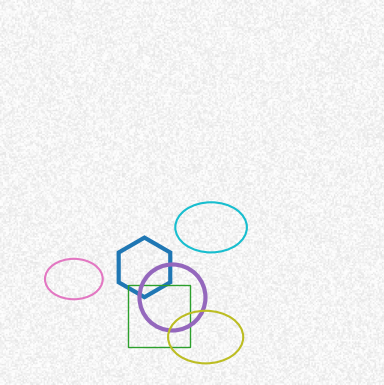[{"shape": "hexagon", "thickness": 3, "radius": 0.39, "center": [0.375, 0.305]}, {"shape": "square", "thickness": 1, "radius": 0.4, "center": [0.413, 0.178]}, {"shape": "circle", "thickness": 3, "radius": 0.43, "center": [0.448, 0.227]}, {"shape": "oval", "thickness": 1.5, "radius": 0.38, "center": [0.192, 0.275]}, {"shape": "oval", "thickness": 1.5, "radius": 0.49, "center": [0.534, 0.124]}, {"shape": "oval", "thickness": 1.5, "radius": 0.46, "center": [0.548, 0.409]}]